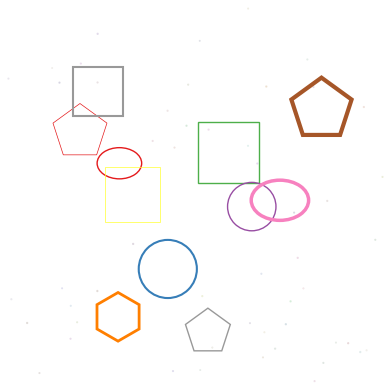[{"shape": "pentagon", "thickness": 0.5, "radius": 0.37, "center": [0.208, 0.657]}, {"shape": "oval", "thickness": 1, "radius": 0.29, "center": [0.31, 0.576]}, {"shape": "circle", "thickness": 1.5, "radius": 0.38, "center": [0.436, 0.301]}, {"shape": "square", "thickness": 1, "radius": 0.4, "center": [0.593, 0.603]}, {"shape": "circle", "thickness": 1, "radius": 0.31, "center": [0.654, 0.463]}, {"shape": "hexagon", "thickness": 2, "radius": 0.32, "center": [0.307, 0.177]}, {"shape": "square", "thickness": 0.5, "radius": 0.36, "center": [0.345, 0.495]}, {"shape": "pentagon", "thickness": 3, "radius": 0.41, "center": [0.835, 0.716]}, {"shape": "oval", "thickness": 2.5, "radius": 0.37, "center": [0.727, 0.48]}, {"shape": "square", "thickness": 1.5, "radius": 0.32, "center": [0.255, 0.762]}, {"shape": "pentagon", "thickness": 1, "radius": 0.31, "center": [0.54, 0.138]}]